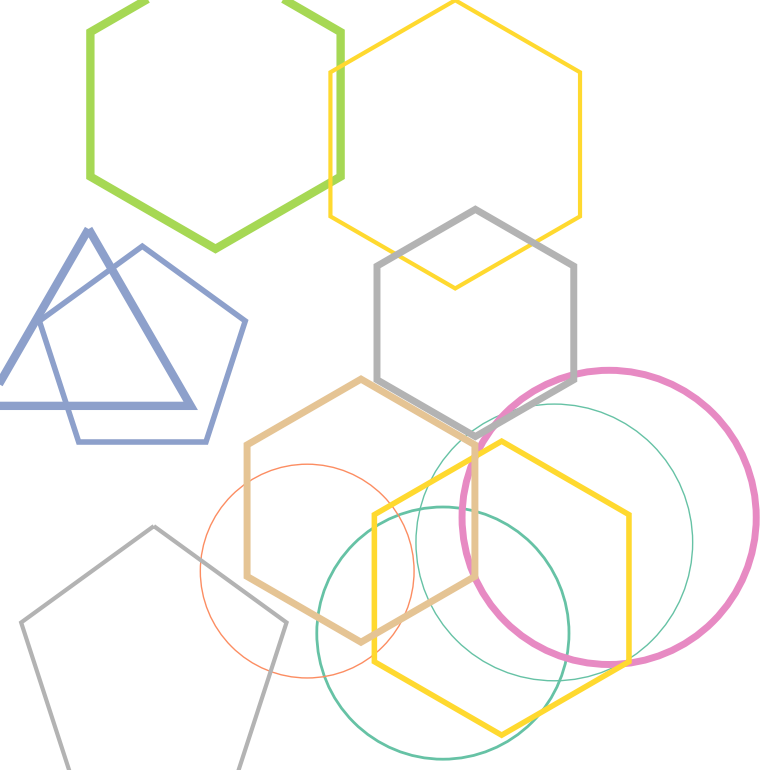[{"shape": "circle", "thickness": 1, "radius": 0.82, "center": [0.575, 0.178]}, {"shape": "circle", "thickness": 0.5, "radius": 0.9, "center": [0.72, 0.296]}, {"shape": "circle", "thickness": 0.5, "radius": 0.69, "center": [0.399, 0.258]}, {"shape": "triangle", "thickness": 3, "radius": 0.77, "center": [0.115, 0.549]}, {"shape": "pentagon", "thickness": 2, "radius": 0.7, "center": [0.185, 0.54]}, {"shape": "circle", "thickness": 2.5, "radius": 0.96, "center": [0.791, 0.328]}, {"shape": "hexagon", "thickness": 3, "radius": 0.94, "center": [0.28, 0.864]}, {"shape": "hexagon", "thickness": 1.5, "radius": 0.94, "center": [0.591, 0.813]}, {"shape": "hexagon", "thickness": 2, "radius": 0.95, "center": [0.652, 0.236]}, {"shape": "hexagon", "thickness": 2.5, "radius": 0.85, "center": [0.469, 0.337]}, {"shape": "hexagon", "thickness": 2.5, "radius": 0.74, "center": [0.617, 0.581]}, {"shape": "pentagon", "thickness": 1.5, "radius": 0.91, "center": [0.2, 0.136]}]